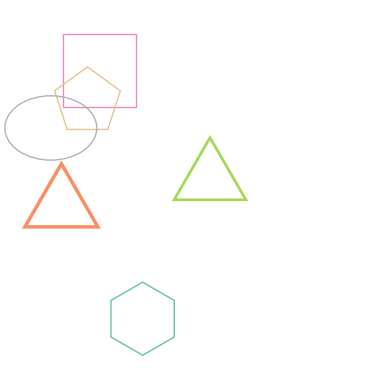[{"shape": "hexagon", "thickness": 1, "radius": 0.47, "center": [0.37, 0.172]}, {"shape": "triangle", "thickness": 2.5, "radius": 0.55, "center": [0.16, 0.465]}, {"shape": "square", "thickness": 1, "radius": 0.48, "center": [0.258, 0.816]}, {"shape": "triangle", "thickness": 2, "radius": 0.54, "center": [0.545, 0.535]}, {"shape": "pentagon", "thickness": 1, "radius": 0.45, "center": [0.227, 0.736]}, {"shape": "oval", "thickness": 1, "radius": 0.6, "center": [0.132, 0.668]}]